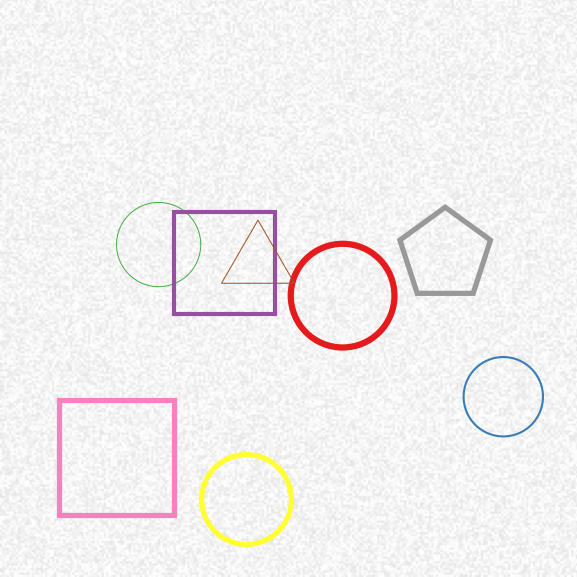[{"shape": "circle", "thickness": 3, "radius": 0.45, "center": [0.593, 0.487]}, {"shape": "circle", "thickness": 1, "radius": 0.34, "center": [0.872, 0.312]}, {"shape": "circle", "thickness": 0.5, "radius": 0.36, "center": [0.275, 0.576]}, {"shape": "square", "thickness": 2, "radius": 0.44, "center": [0.389, 0.544]}, {"shape": "circle", "thickness": 2.5, "radius": 0.39, "center": [0.427, 0.134]}, {"shape": "triangle", "thickness": 0.5, "radius": 0.36, "center": [0.447, 0.545]}, {"shape": "square", "thickness": 2.5, "radius": 0.5, "center": [0.202, 0.207]}, {"shape": "pentagon", "thickness": 2.5, "radius": 0.41, "center": [0.771, 0.558]}]